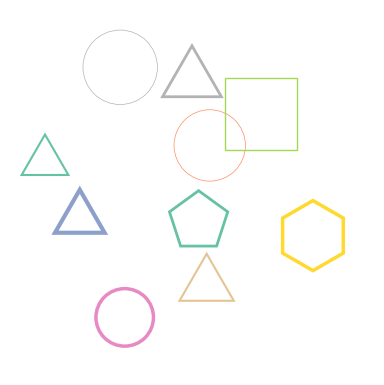[{"shape": "pentagon", "thickness": 2, "radius": 0.4, "center": [0.516, 0.425]}, {"shape": "triangle", "thickness": 1.5, "radius": 0.35, "center": [0.117, 0.581]}, {"shape": "circle", "thickness": 0.5, "radius": 0.46, "center": [0.545, 0.622]}, {"shape": "triangle", "thickness": 3, "radius": 0.37, "center": [0.207, 0.433]}, {"shape": "circle", "thickness": 2.5, "radius": 0.37, "center": [0.324, 0.176]}, {"shape": "square", "thickness": 1, "radius": 0.47, "center": [0.678, 0.704]}, {"shape": "hexagon", "thickness": 2.5, "radius": 0.45, "center": [0.813, 0.388]}, {"shape": "triangle", "thickness": 1.5, "radius": 0.41, "center": [0.537, 0.259]}, {"shape": "triangle", "thickness": 2, "radius": 0.44, "center": [0.499, 0.793]}, {"shape": "circle", "thickness": 0.5, "radius": 0.48, "center": [0.312, 0.825]}]